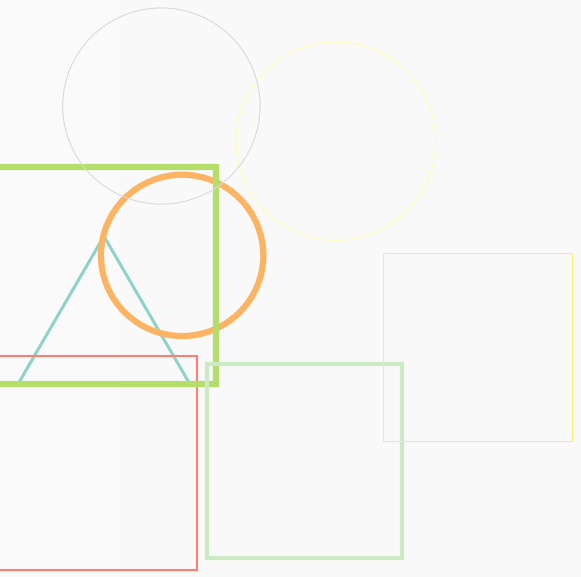[{"shape": "triangle", "thickness": 1.5, "radius": 0.85, "center": [0.179, 0.421]}, {"shape": "circle", "thickness": 0.5, "radius": 0.86, "center": [0.578, 0.755]}, {"shape": "square", "thickness": 1, "radius": 0.92, "center": [0.154, 0.197]}, {"shape": "circle", "thickness": 3, "radius": 0.7, "center": [0.313, 0.557]}, {"shape": "square", "thickness": 3, "radius": 0.94, "center": [0.184, 0.522]}, {"shape": "circle", "thickness": 0.5, "radius": 0.85, "center": [0.278, 0.816]}, {"shape": "square", "thickness": 2, "radius": 0.84, "center": [0.523, 0.2]}, {"shape": "square", "thickness": 0.5, "radius": 0.81, "center": [0.822, 0.398]}]